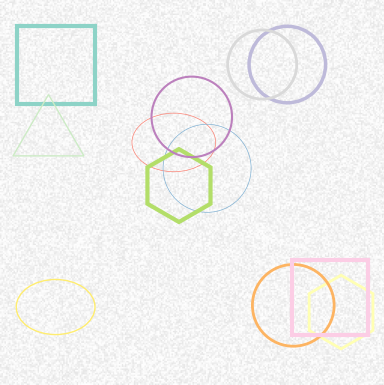[{"shape": "square", "thickness": 3, "radius": 0.51, "center": [0.144, 0.83]}, {"shape": "hexagon", "thickness": 2, "radius": 0.48, "center": [0.886, 0.19]}, {"shape": "circle", "thickness": 2.5, "radius": 0.5, "center": [0.746, 0.832]}, {"shape": "oval", "thickness": 0.5, "radius": 0.54, "center": [0.451, 0.63]}, {"shape": "circle", "thickness": 0.5, "radius": 0.57, "center": [0.538, 0.563]}, {"shape": "circle", "thickness": 2, "radius": 0.53, "center": [0.762, 0.207]}, {"shape": "hexagon", "thickness": 3, "radius": 0.47, "center": [0.465, 0.518]}, {"shape": "square", "thickness": 3, "radius": 0.49, "center": [0.857, 0.227]}, {"shape": "circle", "thickness": 2, "radius": 0.45, "center": [0.681, 0.832]}, {"shape": "circle", "thickness": 1.5, "radius": 0.52, "center": [0.498, 0.696]}, {"shape": "triangle", "thickness": 1, "radius": 0.53, "center": [0.126, 0.648]}, {"shape": "oval", "thickness": 1, "radius": 0.51, "center": [0.144, 0.203]}]